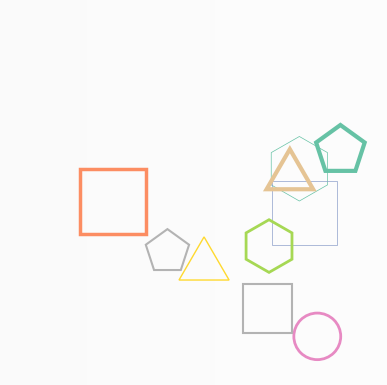[{"shape": "hexagon", "thickness": 0.5, "radius": 0.42, "center": [0.773, 0.562]}, {"shape": "pentagon", "thickness": 3, "radius": 0.33, "center": [0.878, 0.609]}, {"shape": "square", "thickness": 2.5, "radius": 0.42, "center": [0.292, 0.477]}, {"shape": "square", "thickness": 0.5, "radius": 0.42, "center": [0.786, 0.447]}, {"shape": "circle", "thickness": 2, "radius": 0.3, "center": [0.819, 0.126]}, {"shape": "hexagon", "thickness": 2, "radius": 0.34, "center": [0.694, 0.361]}, {"shape": "triangle", "thickness": 1, "radius": 0.37, "center": [0.527, 0.31]}, {"shape": "triangle", "thickness": 3, "radius": 0.35, "center": [0.748, 0.543]}, {"shape": "square", "thickness": 1.5, "radius": 0.32, "center": [0.69, 0.199]}, {"shape": "pentagon", "thickness": 1.5, "radius": 0.29, "center": [0.432, 0.346]}]